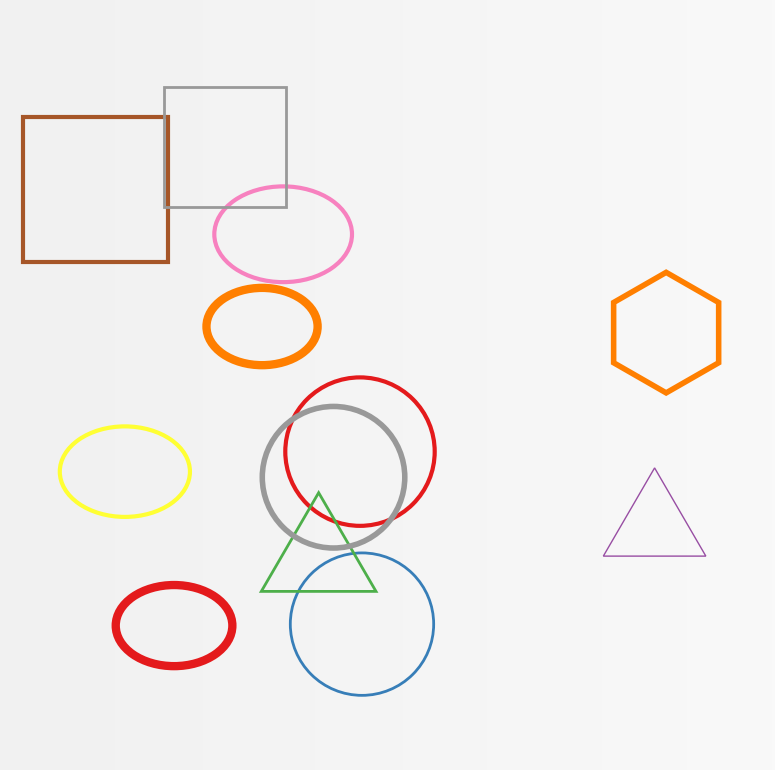[{"shape": "circle", "thickness": 1.5, "radius": 0.48, "center": [0.465, 0.413]}, {"shape": "oval", "thickness": 3, "radius": 0.38, "center": [0.225, 0.188]}, {"shape": "circle", "thickness": 1, "radius": 0.46, "center": [0.467, 0.189]}, {"shape": "triangle", "thickness": 1, "radius": 0.43, "center": [0.411, 0.275]}, {"shape": "triangle", "thickness": 0.5, "radius": 0.38, "center": [0.845, 0.316]}, {"shape": "oval", "thickness": 3, "radius": 0.36, "center": [0.338, 0.576]}, {"shape": "hexagon", "thickness": 2, "radius": 0.39, "center": [0.86, 0.568]}, {"shape": "oval", "thickness": 1.5, "radius": 0.42, "center": [0.161, 0.387]}, {"shape": "square", "thickness": 1.5, "radius": 0.47, "center": [0.123, 0.754]}, {"shape": "oval", "thickness": 1.5, "radius": 0.44, "center": [0.365, 0.696]}, {"shape": "circle", "thickness": 2, "radius": 0.46, "center": [0.43, 0.38]}, {"shape": "square", "thickness": 1, "radius": 0.39, "center": [0.29, 0.809]}]